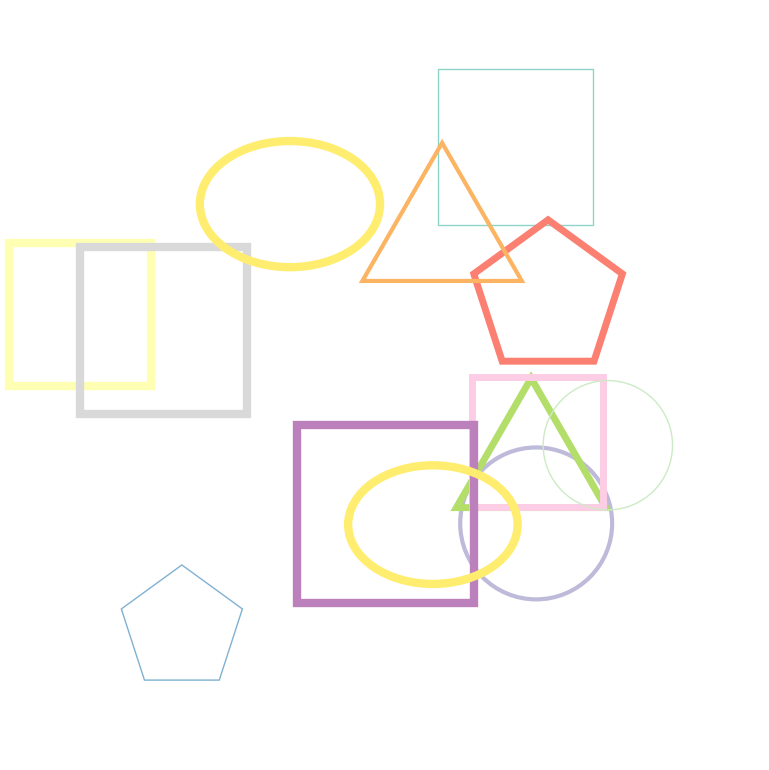[{"shape": "square", "thickness": 0.5, "radius": 0.5, "center": [0.67, 0.809]}, {"shape": "square", "thickness": 3, "radius": 0.46, "center": [0.104, 0.592]}, {"shape": "circle", "thickness": 1.5, "radius": 0.49, "center": [0.696, 0.32]}, {"shape": "pentagon", "thickness": 2.5, "radius": 0.51, "center": [0.712, 0.613]}, {"shape": "pentagon", "thickness": 0.5, "radius": 0.41, "center": [0.236, 0.184]}, {"shape": "triangle", "thickness": 1.5, "radius": 0.6, "center": [0.574, 0.695]}, {"shape": "triangle", "thickness": 2.5, "radius": 0.56, "center": [0.69, 0.397]}, {"shape": "square", "thickness": 2.5, "radius": 0.42, "center": [0.698, 0.426]}, {"shape": "square", "thickness": 3, "radius": 0.54, "center": [0.212, 0.571]}, {"shape": "square", "thickness": 3, "radius": 0.58, "center": [0.501, 0.333]}, {"shape": "circle", "thickness": 0.5, "radius": 0.42, "center": [0.789, 0.422]}, {"shape": "oval", "thickness": 3, "radius": 0.55, "center": [0.562, 0.319]}, {"shape": "oval", "thickness": 3, "radius": 0.59, "center": [0.377, 0.735]}]